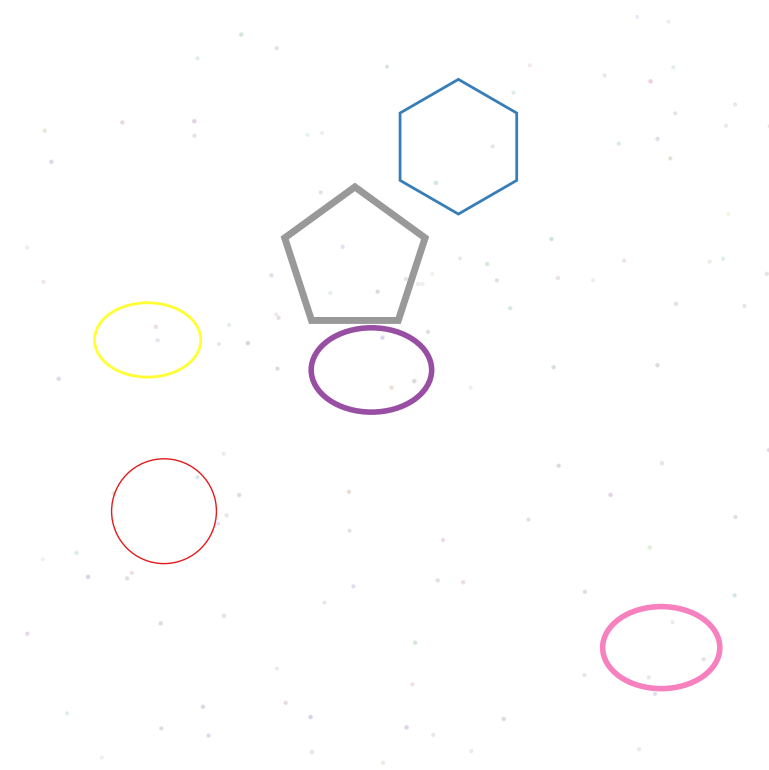[{"shape": "circle", "thickness": 0.5, "radius": 0.34, "center": [0.213, 0.336]}, {"shape": "hexagon", "thickness": 1, "radius": 0.44, "center": [0.595, 0.809]}, {"shape": "oval", "thickness": 2, "radius": 0.39, "center": [0.482, 0.52]}, {"shape": "oval", "thickness": 1, "radius": 0.34, "center": [0.192, 0.559]}, {"shape": "oval", "thickness": 2, "radius": 0.38, "center": [0.859, 0.159]}, {"shape": "pentagon", "thickness": 2.5, "radius": 0.48, "center": [0.461, 0.661]}]